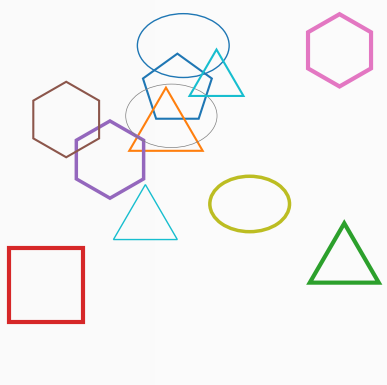[{"shape": "pentagon", "thickness": 1.5, "radius": 0.47, "center": [0.458, 0.767]}, {"shape": "oval", "thickness": 1, "radius": 0.59, "center": [0.473, 0.882]}, {"shape": "triangle", "thickness": 1.5, "radius": 0.55, "center": [0.428, 0.663]}, {"shape": "triangle", "thickness": 3, "radius": 0.51, "center": [0.888, 0.317]}, {"shape": "square", "thickness": 3, "radius": 0.48, "center": [0.119, 0.259]}, {"shape": "hexagon", "thickness": 2.5, "radius": 0.5, "center": [0.284, 0.586]}, {"shape": "hexagon", "thickness": 1.5, "radius": 0.49, "center": [0.171, 0.69]}, {"shape": "hexagon", "thickness": 3, "radius": 0.47, "center": [0.876, 0.869]}, {"shape": "oval", "thickness": 0.5, "radius": 0.59, "center": [0.442, 0.699]}, {"shape": "oval", "thickness": 2.5, "radius": 0.51, "center": [0.644, 0.47]}, {"shape": "triangle", "thickness": 1, "radius": 0.48, "center": [0.375, 0.425]}, {"shape": "triangle", "thickness": 1.5, "radius": 0.4, "center": [0.559, 0.791]}]